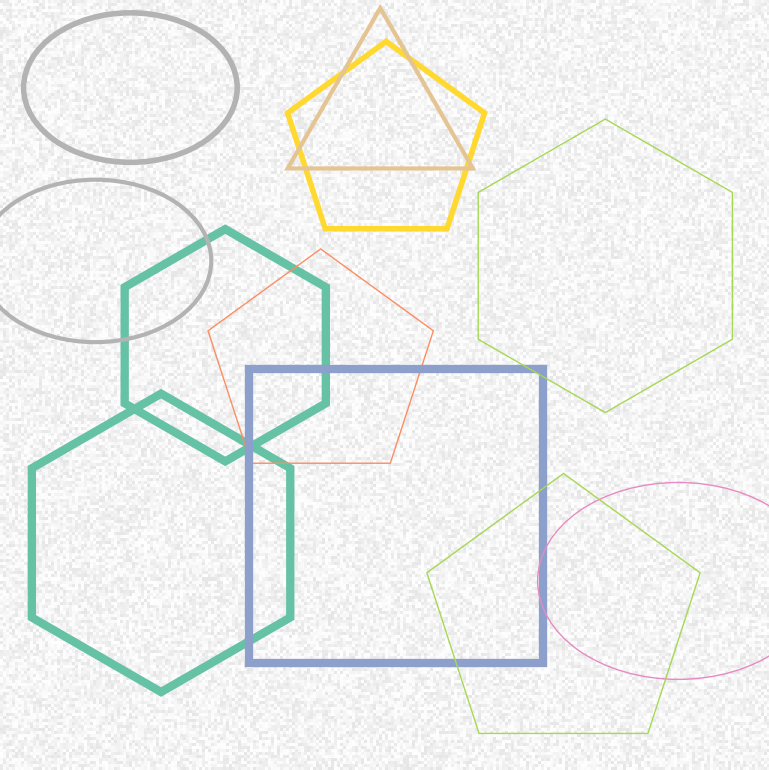[{"shape": "hexagon", "thickness": 3, "radius": 0.75, "center": [0.293, 0.552]}, {"shape": "hexagon", "thickness": 3, "radius": 0.97, "center": [0.209, 0.295]}, {"shape": "pentagon", "thickness": 0.5, "radius": 0.77, "center": [0.416, 0.523]}, {"shape": "square", "thickness": 3, "radius": 0.95, "center": [0.514, 0.33]}, {"shape": "oval", "thickness": 0.5, "radius": 0.91, "center": [0.881, 0.246]}, {"shape": "pentagon", "thickness": 0.5, "radius": 0.93, "center": [0.732, 0.198]}, {"shape": "hexagon", "thickness": 0.5, "radius": 0.95, "center": [0.786, 0.655]}, {"shape": "pentagon", "thickness": 2, "radius": 0.67, "center": [0.501, 0.812]}, {"shape": "triangle", "thickness": 1.5, "radius": 0.69, "center": [0.494, 0.851]}, {"shape": "oval", "thickness": 2, "radius": 0.69, "center": [0.169, 0.886]}, {"shape": "oval", "thickness": 1.5, "radius": 0.75, "center": [0.124, 0.661]}]